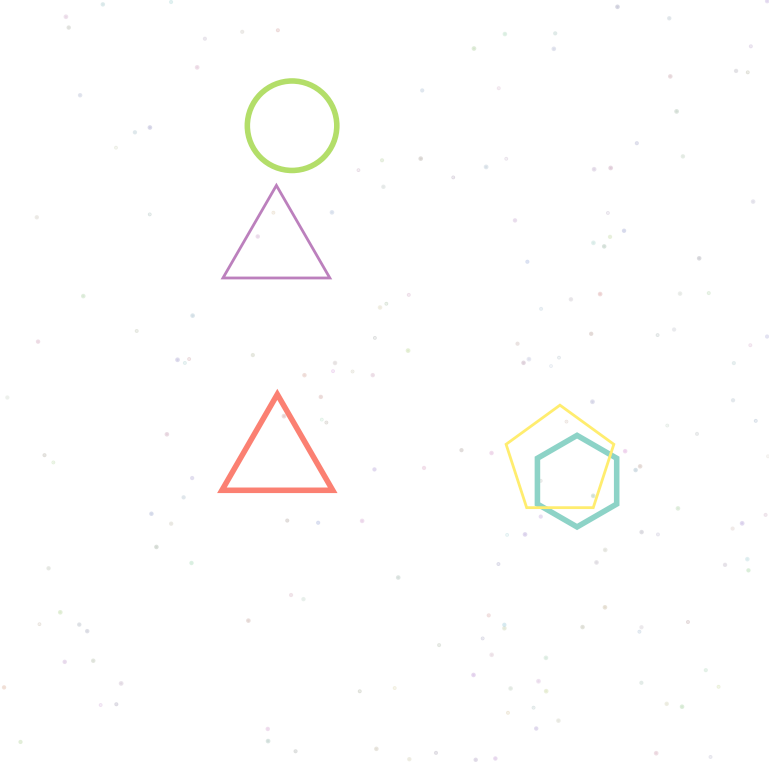[{"shape": "hexagon", "thickness": 2, "radius": 0.3, "center": [0.749, 0.375]}, {"shape": "triangle", "thickness": 2, "radius": 0.42, "center": [0.36, 0.405]}, {"shape": "circle", "thickness": 2, "radius": 0.29, "center": [0.379, 0.837]}, {"shape": "triangle", "thickness": 1, "radius": 0.4, "center": [0.359, 0.679]}, {"shape": "pentagon", "thickness": 1, "radius": 0.37, "center": [0.727, 0.4]}]